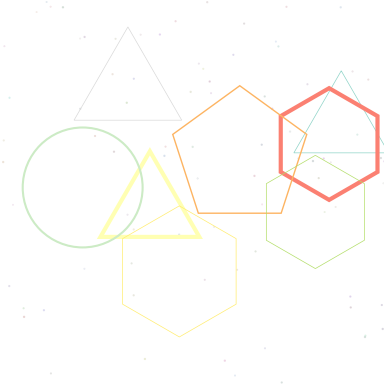[{"shape": "triangle", "thickness": 0.5, "radius": 0.71, "center": [0.886, 0.674]}, {"shape": "triangle", "thickness": 3, "radius": 0.74, "center": [0.389, 0.459]}, {"shape": "hexagon", "thickness": 3, "radius": 0.73, "center": [0.855, 0.626]}, {"shape": "pentagon", "thickness": 1, "radius": 0.92, "center": [0.623, 0.594]}, {"shape": "hexagon", "thickness": 0.5, "radius": 0.74, "center": [0.819, 0.449]}, {"shape": "triangle", "thickness": 0.5, "radius": 0.81, "center": [0.332, 0.769]}, {"shape": "circle", "thickness": 1.5, "radius": 0.78, "center": [0.215, 0.513]}, {"shape": "hexagon", "thickness": 0.5, "radius": 0.85, "center": [0.466, 0.295]}]